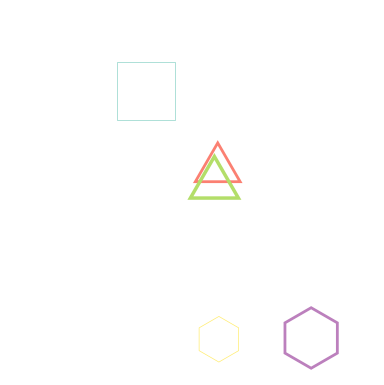[{"shape": "square", "thickness": 0.5, "radius": 0.38, "center": [0.38, 0.763]}, {"shape": "triangle", "thickness": 2, "radius": 0.34, "center": [0.566, 0.562]}, {"shape": "triangle", "thickness": 2.5, "radius": 0.36, "center": [0.557, 0.522]}, {"shape": "hexagon", "thickness": 2, "radius": 0.39, "center": [0.808, 0.122]}, {"shape": "hexagon", "thickness": 0.5, "radius": 0.3, "center": [0.569, 0.119]}]